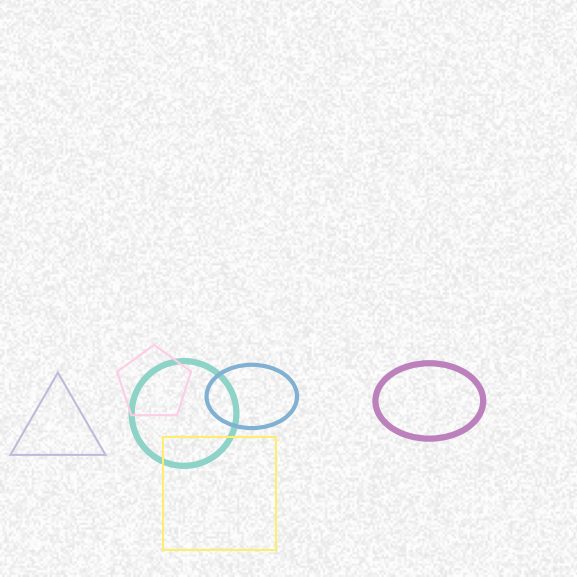[{"shape": "circle", "thickness": 3, "radius": 0.45, "center": [0.319, 0.283]}, {"shape": "triangle", "thickness": 1, "radius": 0.48, "center": [0.1, 0.259]}, {"shape": "oval", "thickness": 2, "radius": 0.39, "center": [0.436, 0.313]}, {"shape": "pentagon", "thickness": 1, "radius": 0.34, "center": [0.267, 0.335]}, {"shape": "oval", "thickness": 3, "radius": 0.47, "center": [0.743, 0.305]}, {"shape": "square", "thickness": 1, "radius": 0.49, "center": [0.38, 0.144]}]